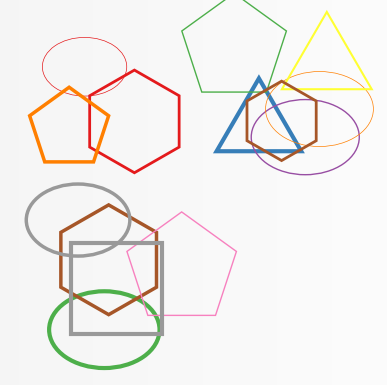[{"shape": "hexagon", "thickness": 2, "radius": 0.67, "center": [0.347, 0.685]}, {"shape": "oval", "thickness": 0.5, "radius": 0.54, "center": [0.218, 0.827]}, {"shape": "triangle", "thickness": 3, "radius": 0.63, "center": [0.668, 0.67]}, {"shape": "pentagon", "thickness": 1, "radius": 0.71, "center": [0.604, 0.876]}, {"shape": "oval", "thickness": 3, "radius": 0.71, "center": [0.269, 0.144]}, {"shape": "oval", "thickness": 1, "radius": 0.7, "center": [0.788, 0.644]}, {"shape": "pentagon", "thickness": 2.5, "radius": 0.54, "center": [0.178, 0.666]}, {"shape": "oval", "thickness": 0.5, "radius": 0.7, "center": [0.824, 0.717]}, {"shape": "triangle", "thickness": 1.5, "radius": 0.67, "center": [0.843, 0.835]}, {"shape": "hexagon", "thickness": 2, "radius": 0.52, "center": [0.727, 0.686]}, {"shape": "hexagon", "thickness": 2.5, "radius": 0.71, "center": [0.28, 0.325]}, {"shape": "pentagon", "thickness": 1, "radius": 0.74, "center": [0.469, 0.301]}, {"shape": "oval", "thickness": 2.5, "radius": 0.67, "center": [0.201, 0.428]}, {"shape": "square", "thickness": 3, "radius": 0.59, "center": [0.3, 0.251]}]